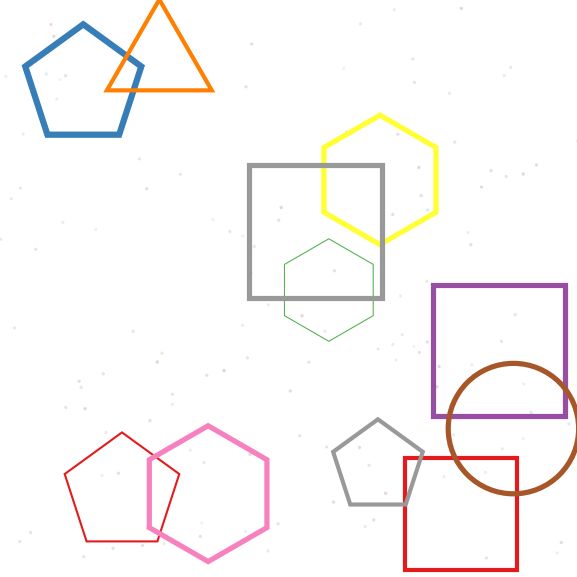[{"shape": "square", "thickness": 2, "radius": 0.48, "center": [0.798, 0.109]}, {"shape": "pentagon", "thickness": 1, "radius": 0.52, "center": [0.211, 0.146]}, {"shape": "pentagon", "thickness": 3, "radius": 0.53, "center": [0.144, 0.851]}, {"shape": "hexagon", "thickness": 0.5, "radius": 0.44, "center": [0.569, 0.497]}, {"shape": "square", "thickness": 2.5, "radius": 0.57, "center": [0.864, 0.393]}, {"shape": "triangle", "thickness": 2, "radius": 0.52, "center": [0.276, 0.895]}, {"shape": "hexagon", "thickness": 2.5, "radius": 0.56, "center": [0.658, 0.688]}, {"shape": "circle", "thickness": 2.5, "radius": 0.56, "center": [0.889, 0.257]}, {"shape": "hexagon", "thickness": 2.5, "radius": 0.59, "center": [0.36, 0.144]}, {"shape": "pentagon", "thickness": 2, "radius": 0.41, "center": [0.654, 0.191]}, {"shape": "square", "thickness": 2.5, "radius": 0.57, "center": [0.546, 0.598]}]